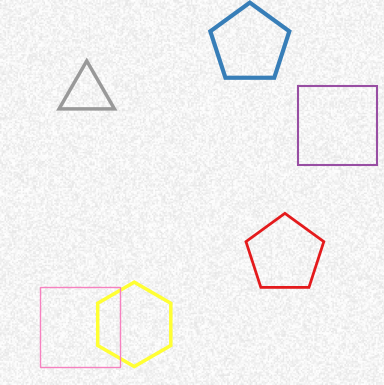[{"shape": "pentagon", "thickness": 2, "radius": 0.53, "center": [0.74, 0.34]}, {"shape": "pentagon", "thickness": 3, "radius": 0.54, "center": [0.649, 0.885]}, {"shape": "square", "thickness": 1.5, "radius": 0.51, "center": [0.876, 0.675]}, {"shape": "hexagon", "thickness": 2.5, "radius": 0.55, "center": [0.349, 0.157]}, {"shape": "square", "thickness": 1, "radius": 0.52, "center": [0.209, 0.152]}, {"shape": "triangle", "thickness": 2.5, "radius": 0.42, "center": [0.225, 0.759]}]